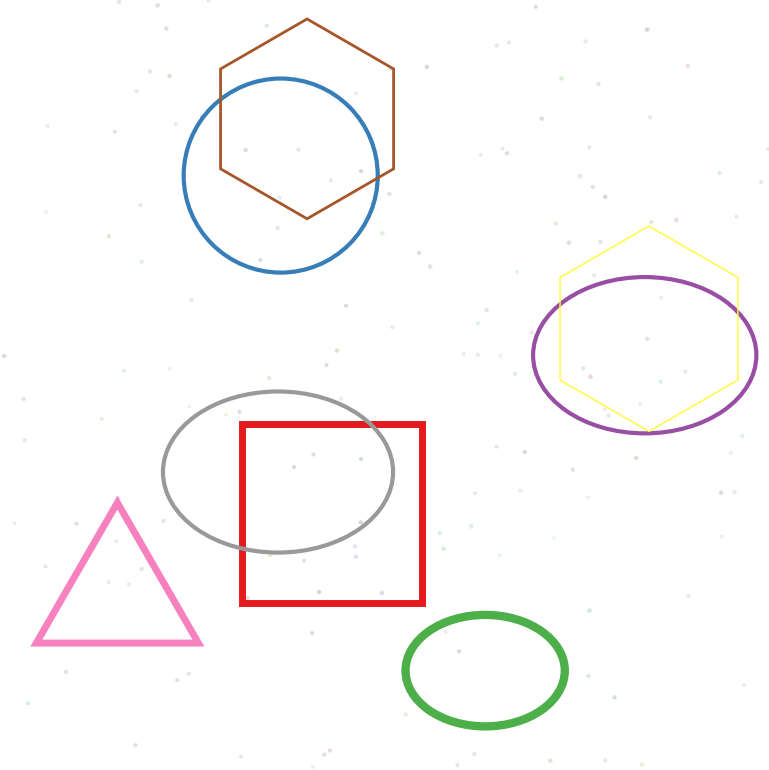[{"shape": "square", "thickness": 2.5, "radius": 0.58, "center": [0.431, 0.333]}, {"shape": "circle", "thickness": 1.5, "radius": 0.63, "center": [0.365, 0.772]}, {"shape": "oval", "thickness": 3, "radius": 0.52, "center": [0.63, 0.129]}, {"shape": "oval", "thickness": 1.5, "radius": 0.72, "center": [0.837, 0.539]}, {"shape": "hexagon", "thickness": 0.5, "radius": 0.67, "center": [0.843, 0.573]}, {"shape": "hexagon", "thickness": 1, "radius": 0.65, "center": [0.399, 0.846]}, {"shape": "triangle", "thickness": 2.5, "radius": 0.61, "center": [0.152, 0.226]}, {"shape": "oval", "thickness": 1.5, "radius": 0.75, "center": [0.361, 0.387]}]